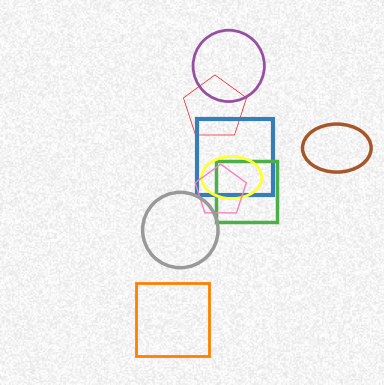[{"shape": "pentagon", "thickness": 0.5, "radius": 0.43, "center": [0.558, 0.719]}, {"shape": "square", "thickness": 3, "radius": 0.49, "center": [0.611, 0.591]}, {"shape": "square", "thickness": 2.5, "radius": 0.39, "center": [0.64, 0.503]}, {"shape": "circle", "thickness": 2, "radius": 0.46, "center": [0.594, 0.829]}, {"shape": "square", "thickness": 2, "radius": 0.47, "center": [0.449, 0.171]}, {"shape": "oval", "thickness": 2, "radius": 0.39, "center": [0.602, 0.539]}, {"shape": "oval", "thickness": 2.5, "radius": 0.45, "center": [0.875, 0.615]}, {"shape": "pentagon", "thickness": 1, "radius": 0.35, "center": [0.573, 0.504]}, {"shape": "circle", "thickness": 2.5, "radius": 0.49, "center": [0.468, 0.403]}]